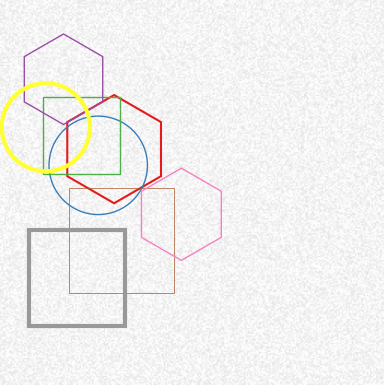[{"shape": "hexagon", "thickness": 1.5, "radius": 0.7, "center": [0.296, 0.613]}, {"shape": "circle", "thickness": 1, "radius": 0.64, "center": [0.255, 0.571]}, {"shape": "square", "thickness": 1, "radius": 0.5, "center": [0.213, 0.647]}, {"shape": "hexagon", "thickness": 1, "radius": 0.59, "center": [0.165, 0.794]}, {"shape": "circle", "thickness": 3, "radius": 0.57, "center": [0.119, 0.669]}, {"shape": "square", "thickness": 0.5, "radius": 0.68, "center": [0.316, 0.376]}, {"shape": "hexagon", "thickness": 1, "radius": 0.6, "center": [0.471, 0.443]}, {"shape": "square", "thickness": 3, "radius": 0.62, "center": [0.199, 0.277]}]